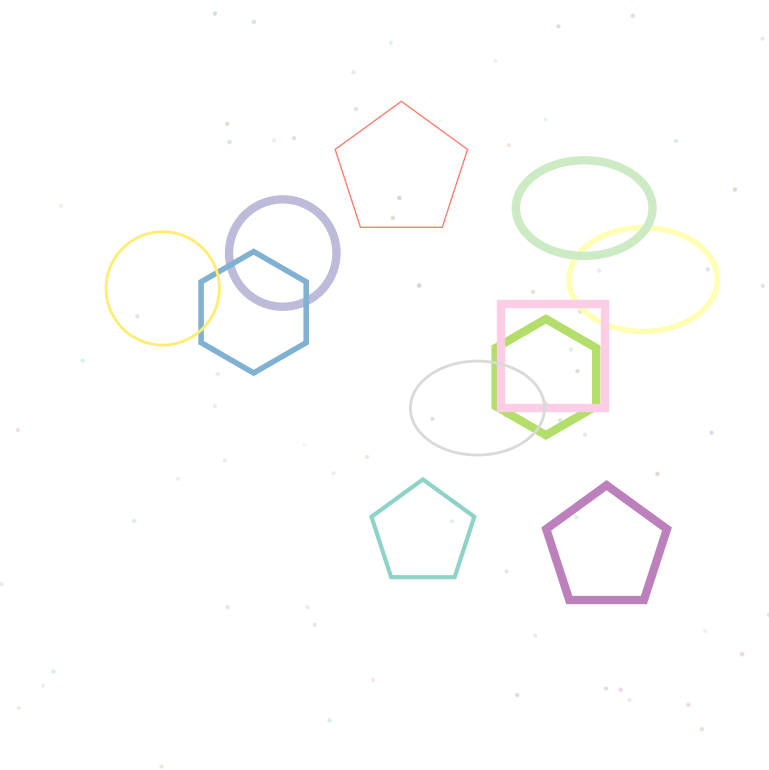[{"shape": "pentagon", "thickness": 1.5, "radius": 0.35, "center": [0.549, 0.307]}, {"shape": "oval", "thickness": 2, "radius": 0.48, "center": [0.835, 0.637]}, {"shape": "circle", "thickness": 3, "radius": 0.35, "center": [0.367, 0.671]}, {"shape": "pentagon", "thickness": 0.5, "radius": 0.45, "center": [0.521, 0.778]}, {"shape": "hexagon", "thickness": 2, "radius": 0.39, "center": [0.329, 0.594]}, {"shape": "hexagon", "thickness": 3, "radius": 0.38, "center": [0.709, 0.51]}, {"shape": "square", "thickness": 3, "radius": 0.34, "center": [0.718, 0.538]}, {"shape": "oval", "thickness": 1, "radius": 0.44, "center": [0.62, 0.47]}, {"shape": "pentagon", "thickness": 3, "radius": 0.41, "center": [0.788, 0.287]}, {"shape": "oval", "thickness": 3, "radius": 0.44, "center": [0.759, 0.73]}, {"shape": "circle", "thickness": 1, "radius": 0.37, "center": [0.211, 0.625]}]